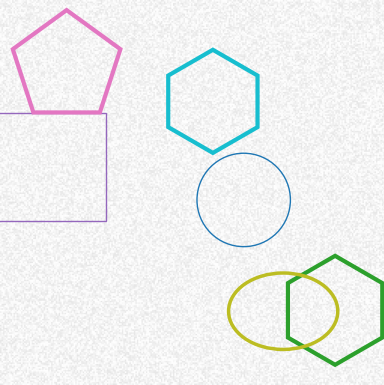[{"shape": "circle", "thickness": 1, "radius": 0.61, "center": [0.633, 0.481]}, {"shape": "hexagon", "thickness": 3, "radius": 0.71, "center": [0.87, 0.194]}, {"shape": "square", "thickness": 1, "radius": 0.7, "center": [0.136, 0.566]}, {"shape": "pentagon", "thickness": 3, "radius": 0.73, "center": [0.173, 0.827]}, {"shape": "oval", "thickness": 2.5, "radius": 0.71, "center": [0.736, 0.192]}, {"shape": "hexagon", "thickness": 3, "radius": 0.67, "center": [0.553, 0.737]}]